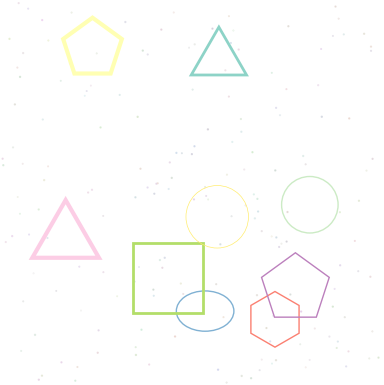[{"shape": "triangle", "thickness": 2, "radius": 0.41, "center": [0.569, 0.847]}, {"shape": "pentagon", "thickness": 3, "radius": 0.4, "center": [0.24, 0.874]}, {"shape": "hexagon", "thickness": 1, "radius": 0.36, "center": [0.714, 0.171]}, {"shape": "oval", "thickness": 1, "radius": 0.37, "center": [0.533, 0.192]}, {"shape": "square", "thickness": 2, "radius": 0.46, "center": [0.436, 0.278]}, {"shape": "triangle", "thickness": 3, "radius": 0.5, "center": [0.17, 0.38]}, {"shape": "pentagon", "thickness": 1, "radius": 0.46, "center": [0.767, 0.251]}, {"shape": "circle", "thickness": 1, "radius": 0.37, "center": [0.805, 0.468]}, {"shape": "circle", "thickness": 0.5, "radius": 0.41, "center": [0.564, 0.437]}]